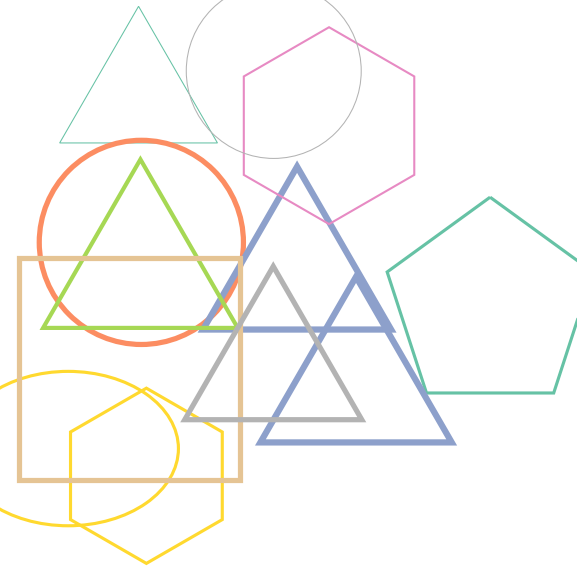[{"shape": "triangle", "thickness": 0.5, "radius": 0.79, "center": [0.24, 0.83]}, {"shape": "pentagon", "thickness": 1.5, "radius": 0.94, "center": [0.849, 0.47]}, {"shape": "circle", "thickness": 2.5, "radius": 0.88, "center": [0.245, 0.579]}, {"shape": "triangle", "thickness": 3, "radius": 0.94, "center": [0.514, 0.523]}, {"shape": "triangle", "thickness": 3, "radius": 0.96, "center": [0.617, 0.329]}, {"shape": "hexagon", "thickness": 1, "radius": 0.85, "center": [0.57, 0.782]}, {"shape": "triangle", "thickness": 2, "radius": 0.97, "center": [0.243, 0.529]}, {"shape": "oval", "thickness": 1.5, "radius": 0.95, "center": [0.118, 0.222]}, {"shape": "hexagon", "thickness": 1.5, "radius": 0.76, "center": [0.253, 0.175]}, {"shape": "square", "thickness": 2.5, "radius": 0.96, "center": [0.224, 0.36]}, {"shape": "triangle", "thickness": 2.5, "radius": 0.89, "center": [0.473, 0.361]}, {"shape": "circle", "thickness": 0.5, "radius": 0.76, "center": [0.474, 0.876]}]